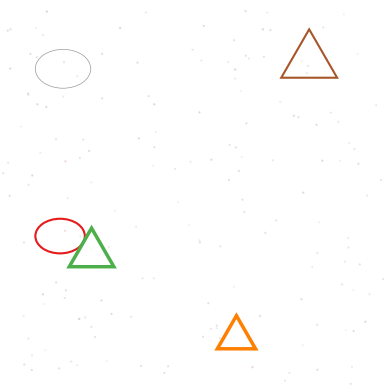[{"shape": "oval", "thickness": 1.5, "radius": 0.32, "center": [0.156, 0.387]}, {"shape": "triangle", "thickness": 2.5, "radius": 0.33, "center": [0.238, 0.341]}, {"shape": "triangle", "thickness": 2.5, "radius": 0.29, "center": [0.614, 0.123]}, {"shape": "triangle", "thickness": 1.5, "radius": 0.42, "center": [0.803, 0.84]}, {"shape": "oval", "thickness": 0.5, "radius": 0.36, "center": [0.164, 0.821]}]